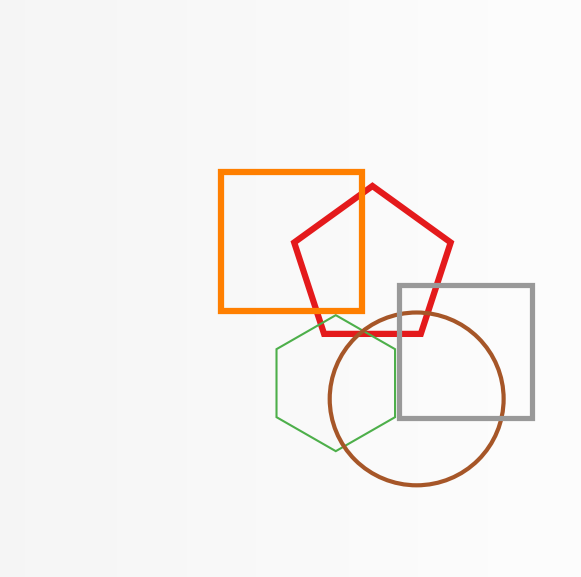[{"shape": "pentagon", "thickness": 3, "radius": 0.71, "center": [0.641, 0.536]}, {"shape": "hexagon", "thickness": 1, "radius": 0.59, "center": [0.578, 0.336]}, {"shape": "square", "thickness": 3, "radius": 0.6, "center": [0.502, 0.581]}, {"shape": "circle", "thickness": 2, "radius": 0.75, "center": [0.717, 0.308]}, {"shape": "square", "thickness": 2.5, "radius": 0.57, "center": [0.801, 0.39]}]